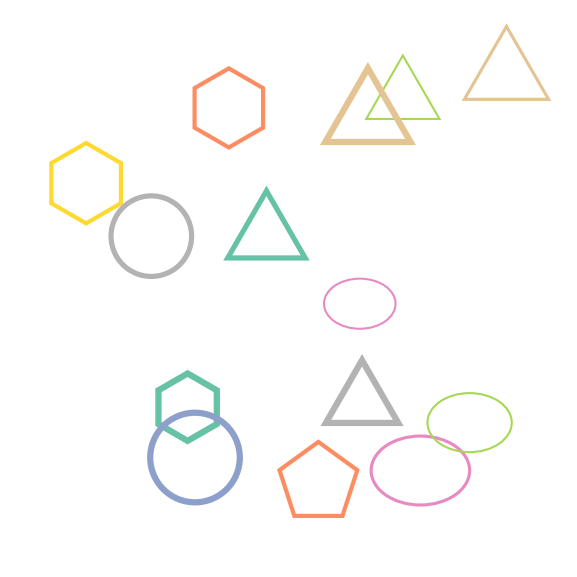[{"shape": "hexagon", "thickness": 3, "radius": 0.29, "center": [0.325, 0.294]}, {"shape": "triangle", "thickness": 2.5, "radius": 0.39, "center": [0.461, 0.591]}, {"shape": "pentagon", "thickness": 2, "radius": 0.35, "center": [0.551, 0.163]}, {"shape": "hexagon", "thickness": 2, "radius": 0.34, "center": [0.396, 0.812]}, {"shape": "circle", "thickness": 3, "radius": 0.39, "center": [0.338, 0.207]}, {"shape": "oval", "thickness": 1.5, "radius": 0.43, "center": [0.728, 0.184]}, {"shape": "oval", "thickness": 1, "radius": 0.31, "center": [0.623, 0.473]}, {"shape": "triangle", "thickness": 1, "radius": 0.37, "center": [0.698, 0.83]}, {"shape": "oval", "thickness": 1, "radius": 0.37, "center": [0.813, 0.267]}, {"shape": "hexagon", "thickness": 2, "radius": 0.35, "center": [0.149, 0.682]}, {"shape": "triangle", "thickness": 1.5, "radius": 0.42, "center": [0.877, 0.869]}, {"shape": "triangle", "thickness": 3, "radius": 0.43, "center": [0.637, 0.796]}, {"shape": "circle", "thickness": 2.5, "radius": 0.35, "center": [0.262, 0.59]}, {"shape": "triangle", "thickness": 3, "radius": 0.36, "center": [0.627, 0.303]}]